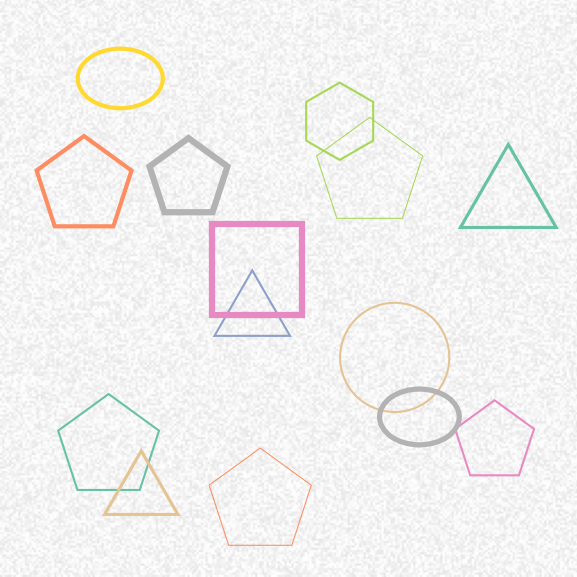[{"shape": "triangle", "thickness": 1.5, "radius": 0.48, "center": [0.88, 0.653]}, {"shape": "pentagon", "thickness": 1, "radius": 0.46, "center": [0.188, 0.225]}, {"shape": "pentagon", "thickness": 0.5, "radius": 0.47, "center": [0.451, 0.13]}, {"shape": "pentagon", "thickness": 2, "radius": 0.43, "center": [0.146, 0.677]}, {"shape": "triangle", "thickness": 1, "radius": 0.38, "center": [0.437, 0.455]}, {"shape": "pentagon", "thickness": 1, "radius": 0.36, "center": [0.856, 0.234]}, {"shape": "square", "thickness": 3, "radius": 0.39, "center": [0.445, 0.532]}, {"shape": "hexagon", "thickness": 1, "radius": 0.33, "center": [0.588, 0.789]}, {"shape": "pentagon", "thickness": 0.5, "radius": 0.48, "center": [0.64, 0.699]}, {"shape": "oval", "thickness": 2, "radius": 0.37, "center": [0.208, 0.863]}, {"shape": "circle", "thickness": 1, "radius": 0.47, "center": [0.683, 0.38]}, {"shape": "triangle", "thickness": 1.5, "radius": 0.37, "center": [0.245, 0.145]}, {"shape": "pentagon", "thickness": 3, "radius": 0.35, "center": [0.326, 0.689]}, {"shape": "oval", "thickness": 2.5, "radius": 0.34, "center": [0.726, 0.277]}]